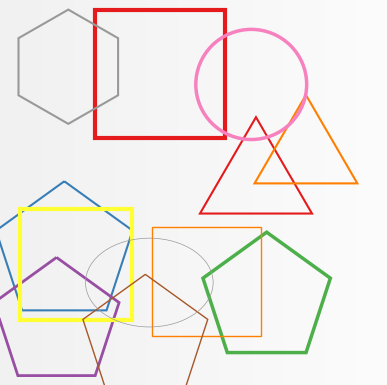[{"shape": "triangle", "thickness": 1.5, "radius": 0.83, "center": [0.661, 0.529]}, {"shape": "square", "thickness": 3, "radius": 0.84, "center": [0.413, 0.808]}, {"shape": "pentagon", "thickness": 1.5, "radius": 0.93, "center": [0.166, 0.344]}, {"shape": "pentagon", "thickness": 2.5, "radius": 0.86, "center": [0.688, 0.224]}, {"shape": "pentagon", "thickness": 2, "radius": 0.85, "center": [0.146, 0.162]}, {"shape": "triangle", "thickness": 1.5, "radius": 0.77, "center": [0.79, 0.6]}, {"shape": "square", "thickness": 1, "radius": 0.71, "center": [0.533, 0.27]}, {"shape": "square", "thickness": 3, "radius": 0.72, "center": [0.196, 0.314]}, {"shape": "pentagon", "thickness": 1, "radius": 0.85, "center": [0.375, 0.118]}, {"shape": "circle", "thickness": 2.5, "radius": 0.72, "center": [0.648, 0.781]}, {"shape": "hexagon", "thickness": 1.5, "radius": 0.74, "center": [0.176, 0.827]}, {"shape": "oval", "thickness": 0.5, "radius": 0.82, "center": [0.385, 0.266]}]